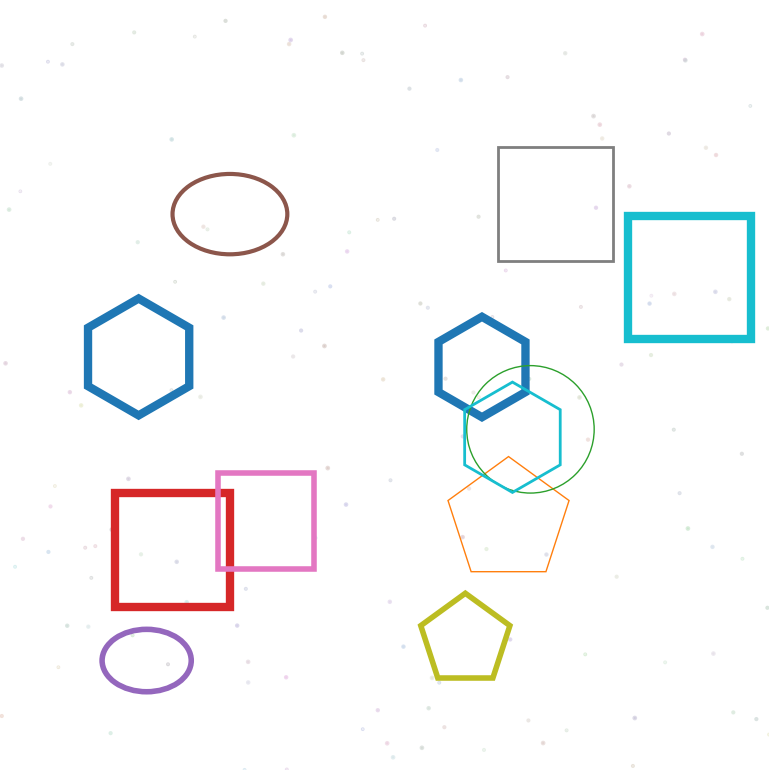[{"shape": "hexagon", "thickness": 3, "radius": 0.33, "center": [0.626, 0.523]}, {"shape": "hexagon", "thickness": 3, "radius": 0.38, "center": [0.18, 0.536]}, {"shape": "pentagon", "thickness": 0.5, "radius": 0.41, "center": [0.66, 0.324]}, {"shape": "circle", "thickness": 0.5, "radius": 0.41, "center": [0.689, 0.442]}, {"shape": "square", "thickness": 3, "radius": 0.37, "center": [0.224, 0.286]}, {"shape": "oval", "thickness": 2, "radius": 0.29, "center": [0.19, 0.142]}, {"shape": "oval", "thickness": 1.5, "radius": 0.37, "center": [0.299, 0.722]}, {"shape": "square", "thickness": 2, "radius": 0.31, "center": [0.345, 0.323]}, {"shape": "square", "thickness": 1, "radius": 0.37, "center": [0.721, 0.735]}, {"shape": "pentagon", "thickness": 2, "radius": 0.3, "center": [0.604, 0.169]}, {"shape": "hexagon", "thickness": 1, "radius": 0.36, "center": [0.666, 0.432]}, {"shape": "square", "thickness": 3, "radius": 0.4, "center": [0.896, 0.639]}]